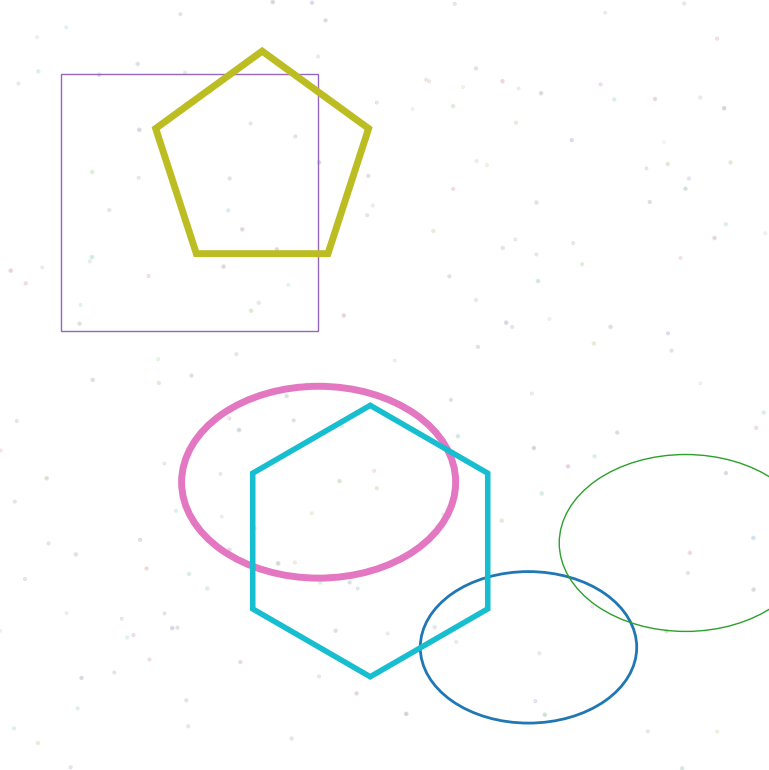[{"shape": "oval", "thickness": 1, "radius": 0.7, "center": [0.686, 0.159]}, {"shape": "oval", "thickness": 0.5, "radius": 0.82, "center": [0.89, 0.295]}, {"shape": "square", "thickness": 0.5, "radius": 0.83, "center": [0.246, 0.737]}, {"shape": "oval", "thickness": 2.5, "radius": 0.89, "center": [0.414, 0.374]}, {"shape": "pentagon", "thickness": 2.5, "radius": 0.73, "center": [0.34, 0.788]}, {"shape": "hexagon", "thickness": 2, "radius": 0.88, "center": [0.481, 0.297]}]